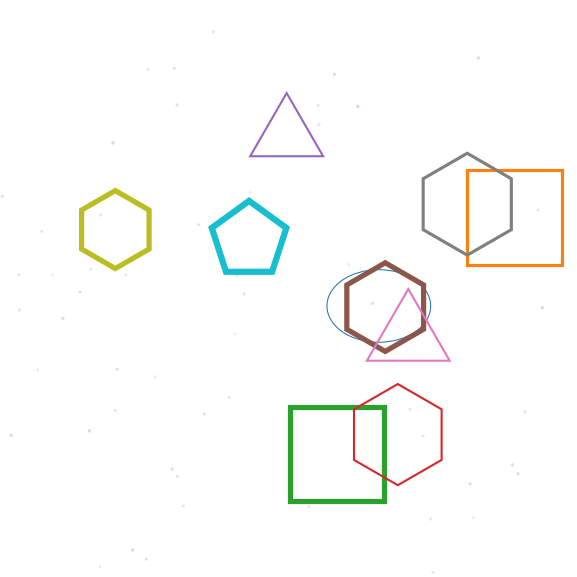[{"shape": "oval", "thickness": 0.5, "radius": 0.45, "center": [0.656, 0.469]}, {"shape": "square", "thickness": 1.5, "radius": 0.41, "center": [0.89, 0.623]}, {"shape": "square", "thickness": 2.5, "radius": 0.41, "center": [0.583, 0.213]}, {"shape": "hexagon", "thickness": 1, "radius": 0.44, "center": [0.689, 0.247]}, {"shape": "triangle", "thickness": 1, "radius": 0.36, "center": [0.496, 0.765]}, {"shape": "hexagon", "thickness": 2.5, "radius": 0.38, "center": [0.667, 0.467]}, {"shape": "triangle", "thickness": 1, "radius": 0.41, "center": [0.707, 0.416]}, {"shape": "hexagon", "thickness": 1.5, "radius": 0.44, "center": [0.809, 0.646]}, {"shape": "hexagon", "thickness": 2.5, "radius": 0.34, "center": [0.2, 0.602]}, {"shape": "pentagon", "thickness": 3, "radius": 0.34, "center": [0.431, 0.583]}]